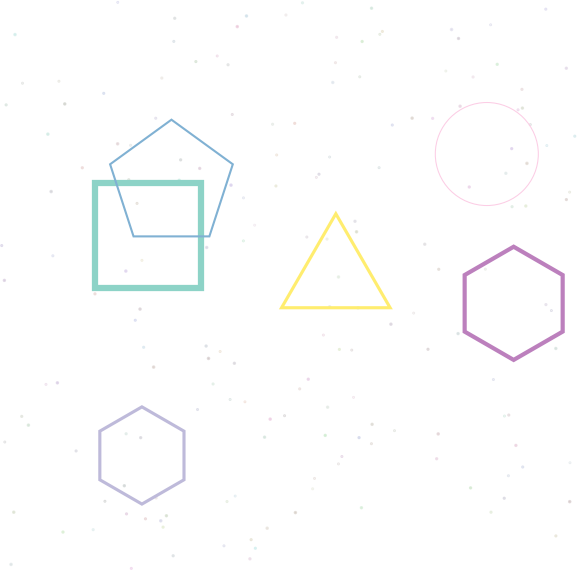[{"shape": "square", "thickness": 3, "radius": 0.46, "center": [0.256, 0.591]}, {"shape": "hexagon", "thickness": 1.5, "radius": 0.42, "center": [0.246, 0.21]}, {"shape": "pentagon", "thickness": 1, "radius": 0.56, "center": [0.297, 0.68]}, {"shape": "circle", "thickness": 0.5, "radius": 0.45, "center": [0.843, 0.732]}, {"shape": "hexagon", "thickness": 2, "radius": 0.49, "center": [0.889, 0.474]}, {"shape": "triangle", "thickness": 1.5, "radius": 0.54, "center": [0.582, 0.52]}]